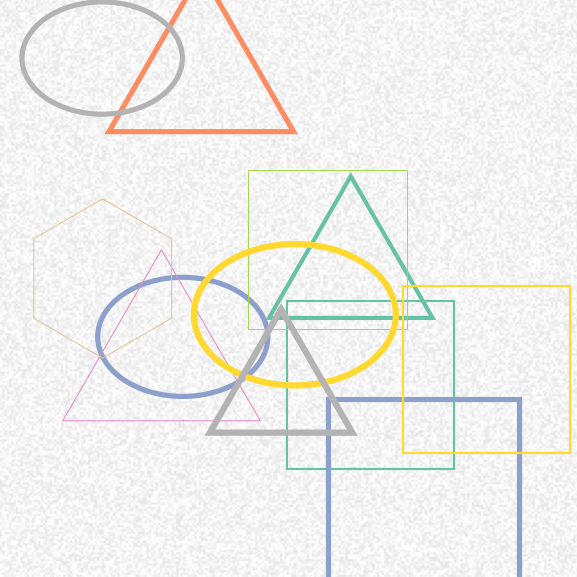[{"shape": "triangle", "thickness": 2, "radius": 0.82, "center": [0.607, 0.53]}, {"shape": "square", "thickness": 1, "radius": 0.73, "center": [0.641, 0.333]}, {"shape": "triangle", "thickness": 2.5, "radius": 0.92, "center": [0.349, 0.863]}, {"shape": "square", "thickness": 2.5, "radius": 0.83, "center": [0.734, 0.144]}, {"shape": "oval", "thickness": 2.5, "radius": 0.74, "center": [0.316, 0.416]}, {"shape": "triangle", "thickness": 0.5, "radius": 0.99, "center": [0.28, 0.369]}, {"shape": "square", "thickness": 0.5, "radius": 0.69, "center": [0.567, 0.566]}, {"shape": "square", "thickness": 1, "radius": 0.72, "center": [0.842, 0.359]}, {"shape": "oval", "thickness": 3, "radius": 0.87, "center": [0.511, 0.454]}, {"shape": "hexagon", "thickness": 0.5, "radius": 0.69, "center": [0.178, 0.517]}, {"shape": "oval", "thickness": 2.5, "radius": 0.69, "center": [0.177, 0.899]}, {"shape": "triangle", "thickness": 3, "radius": 0.71, "center": [0.487, 0.321]}]